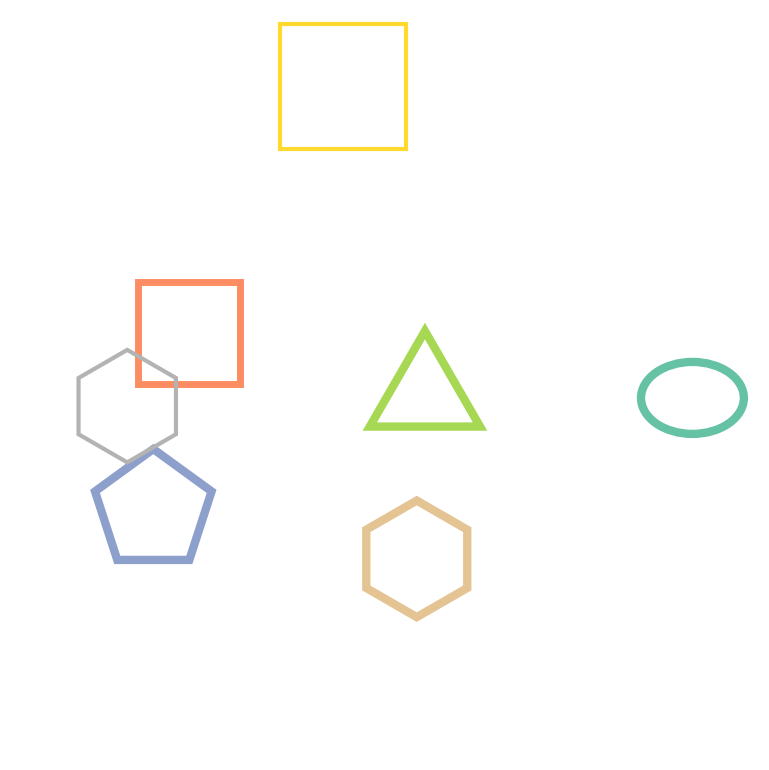[{"shape": "oval", "thickness": 3, "radius": 0.33, "center": [0.899, 0.483]}, {"shape": "square", "thickness": 2.5, "radius": 0.33, "center": [0.245, 0.568]}, {"shape": "pentagon", "thickness": 3, "radius": 0.4, "center": [0.199, 0.337]}, {"shape": "triangle", "thickness": 3, "radius": 0.41, "center": [0.552, 0.487]}, {"shape": "square", "thickness": 1.5, "radius": 0.41, "center": [0.445, 0.888]}, {"shape": "hexagon", "thickness": 3, "radius": 0.38, "center": [0.541, 0.274]}, {"shape": "hexagon", "thickness": 1.5, "radius": 0.37, "center": [0.165, 0.473]}]